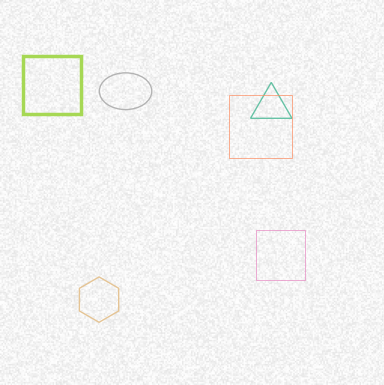[{"shape": "triangle", "thickness": 1, "radius": 0.31, "center": [0.705, 0.724]}, {"shape": "square", "thickness": 0.5, "radius": 0.41, "center": [0.676, 0.67]}, {"shape": "square", "thickness": 0.5, "radius": 0.32, "center": [0.729, 0.338]}, {"shape": "square", "thickness": 2.5, "radius": 0.37, "center": [0.135, 0.779]}, {"shape": "hexagon", "thickness": 1, "radius": 0.29, "center": [0.257, 0.222]}, {"shape": "oval", "thickness": 1, "radius": 0.34, "center": [0.326, 0.763]}]